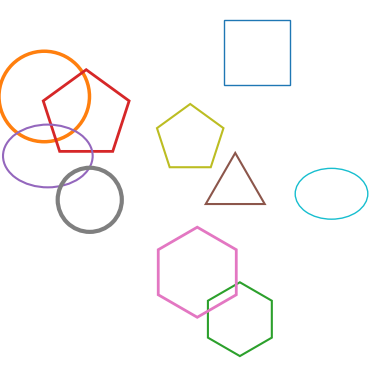[{"shape": "square", "thickness": 1, "radius": 0.43, "center": [0.667, 0.864]}, {"shape": "circle", "thickness": 2.5, "radius": 0.59, "center": [0.115, 0.749]}, {"shape": "hexagon", "thickness": 1.5, "radius": 0.48, "center": [0.623, 0.171]}, {"shape": "pentagon", "thickness": 2, "radius": 0.59, "center": [0.224, 0.702]}, {"shape": "oval", "thickness": 1.5, "radius": 0.58, "center": [0.124, 0.595]}, {"shape": "triangle", "thickness": 1.5, "radius": 0.44, "center": [0.611, 0.514]}, {"shape": "hexagon", "thickness": 2, "radius": 0.59, "center": [0.512, 0.293]}, {"shape": "circle", "thickness": 3, "radius": 0.42, "center": [0.233, 0.481]}, {"shape": "pentagon", "thickness": 1.5, "radius": 0.45, "center": [0.494, 0.639]}, {"shape": "oval", "thickness": 1, "radius": 0.47, "center": [0.861, 0.497]}]